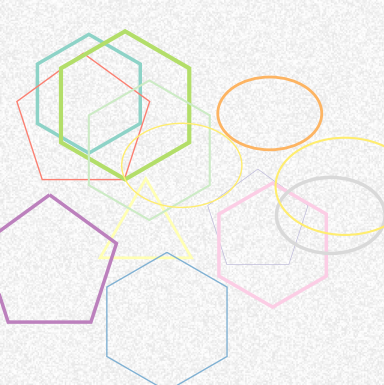[{"shape": "hexagon", "thickness": 2.5, "radius": 0.77, "center": [0.231, 0.756]}, {"shape": "triangle", "thickness": 2, "radius": 0.69, "center": [0.379, 0.399]}, {"shape": "pentagon", "thickness": 0.5, "radius": 0.68, "center": [0.67, 0.424]}, {"shape": "pentagon", "thickness": 1, "radius": 0.91, "center": [0.216, 0.68]}, {"shape": "hexagon", "thickness": 1, "radius": 0.9, "center": [0.434, 0.164]}, {"shape": "oval", "thickness": 2, "radius": 0.68, "center": [0.701, 0.705]}, {"shape": "hexagon", "thickness": 3, "radius": 0.96, "center": [0.325, 0.726]}, {"shape": "hexagon", "thickness": 2.5, "radius": 0.81, "center": [0.708, 0.363]}, {"shape": "oval", "thickness": 2.5, "radius": 0.71, "center": [0.859, 0.441]}, {"shape": "pentagon", "thickness": 2.5, "radius": 0.91, "center": [0.129, 0.311]}, {"shape": "hexagon", "thickness": 1.5, "radius": 0.91, "center": [0.388, 0.61]}, {"shape": "oval", "thickness": 1, "radius": 0.78, "center": [0.472, 0.571]}, {"shape": "oval", "thickness": 1.5, "radius": 0.9, "center": [0.896, 0.516]}]